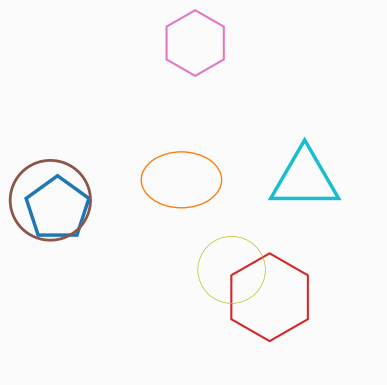[{"shape": "pentagon", "thickness": 2.5, "radius": 0.43, "center": [0.148, 0.458]}, {"shape": "oval", "thickness": 1, "radius": 0.52, "center": [0.468, 0.533]}, {"shape": "hexagon", "thickness": 1.5, "radius": 0.57, "center": [0.696, 0.228]}, {"shape": "circle", "thickness": 2, "radius": 0.52, "center": [0.13, 0.48]}, {"shape": "hexagon", "thickness": 1.5, "radius": 0.43, "center": [0.504, 0.888]}, {"shape": "circle", "thickness": 0.5, "radius": 0.44, "center": [0.598, 0.299]}, {"shape": "triangle", "thickness": 2.5, "radius": 0.51, "center": [0.786, 0.535]}]